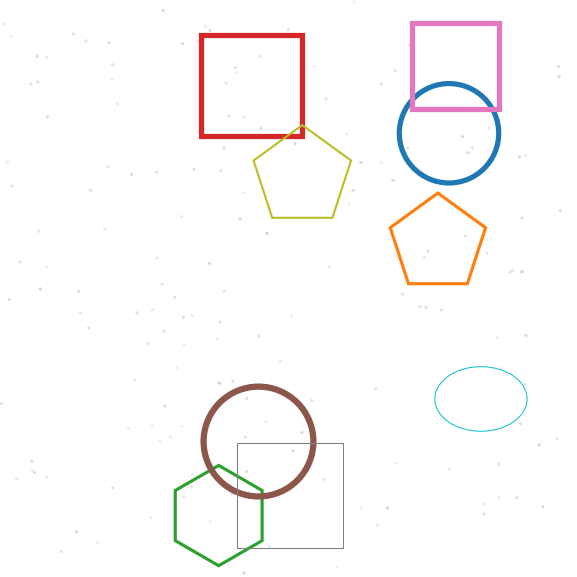[{"shape": "circle", "thickness": 2.5, "radius": 0.43, "center": [0.778, 0.768]}, {"shape": "pentagon", "thickness": 1.5, "radius": 0.43, "center": [0.758, 0.578]}, {"shape": "hexagon", "thickness": 1.5, "radius": 0.43, "center": [0.379, 0.106]}, {"shape": "square", "thickness": 2.5, "radius": 0.44, "center": [0.435, 0.851]}, {"shape": "circle", "thickness": 3, "radius": 0.48, "center": [0.448, 0.235]}, {"shape": "square", "thickness": 2.5, "radius": 0.37, "center": [0.789, 0.884]}, {"shape": "square", "thickness": 0.5, "radius": 0.46, "center": [0.502, 0.141]}, {"shape": "pentagon", "thickness": 1, "radius": 0.44, "center": [0.523, 0.694]}, {"shape": "oval", "thickness": 0.5, "radius": 0.4, "center": [0.833, 0.308]}]